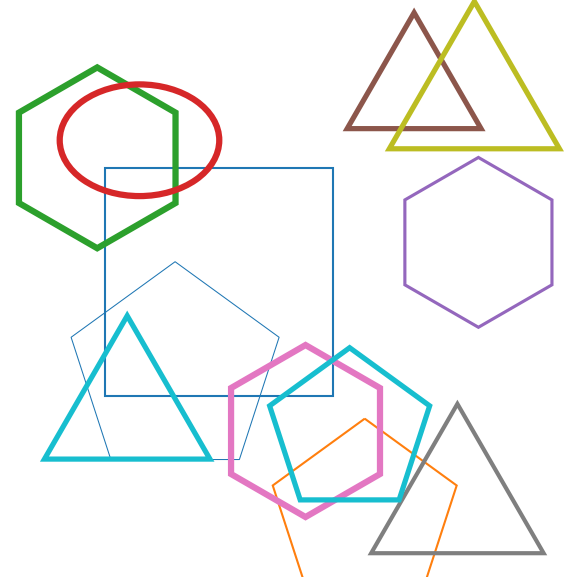[{"shape": "square", "thickness": 1, "radius": 0.99, "center": [0.379, 0.511]}, {"shape": "pentagon", "thickness": 0.5, "radius": 0.95, "center": [0.303, 0.357]}, {"shape": "pentagon", "thickness": 1, "radius": 0.84, "center": [0.632, 0.107]}, {"shape": "hexagon", "thickness": 3, "radius": 0.78, "center": [0.168, 0.726]}, {"shape": "oval", "thickness": 3, "radius": 0.69, "center": [0.242, 0.756]}, {"shape": "hexagon", "thickness": 1.5, "radius": 0.74, "center": [0.828, 0.579]}, {"shape": "triangle", "thickness": 2.5, "radius": 0.67, "center": [0.717, 0.843]}, {"shape": "hexagon", "thickness": 3, "radius": 0.74, "center": [0.529, 0.253]}, {"shape": "triangle", "thickness": 2, "radius": 0.86, "center": [0.792, 0.127]}, {"shape": "triangle", "thickness": 2.5, "radius": 0.85, "center": [0.821, 0.827]}, {"shape": "pentagon", "thickness": 2.5, "radius": 0.73, "center": [0.605, 0.251]}, {"shape": "triangle", "thickness": 2.5, "radius": 0.83, "center": [0.22, 0.287]}]